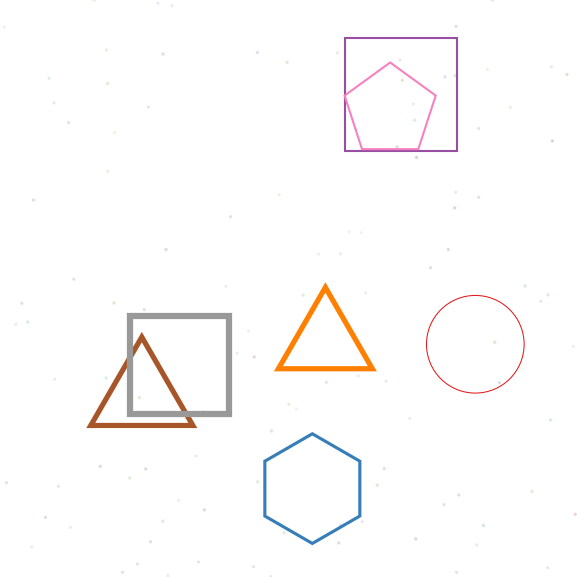[{"shape": "circle", "thickness": 0.5, "radius": 0.42, "center": [0.823, 0.403]}, {"shape": "hexagon", "thickness": 1.5, "radius": 0.47, "center": [0.541, 0.153]}, {"shape": "square", "thickness": 1, "radius": 0.49, "center": [0.694, 0.835]}, {"shape": "triangle", "thickness": 2.5, "radius": 0.47, "center": [0.563, 0.408]}, {"shape": "triangle", "thickness": 2.5, "radius": 0.51, "center": [0.246, 0.313]}, {"shape": "pentagon", "thickness": 1, "radius": 0.41, "center": [0.676, 0.808]}, {"shape": "square", "thickness": 3, "radius": 0.43, "center": [0.311, 0.367]}]